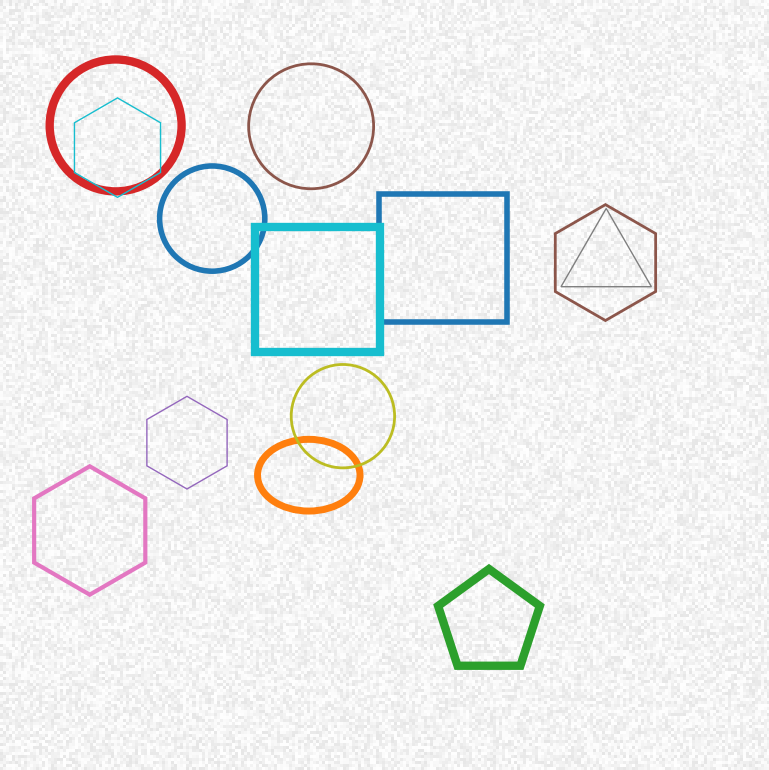[{"shape": "square", "thickness": 2, "radius": 0.42, "center": [0.576, 0.664]}, {"shape": "circle", "thickness": 2, "radius": 0.34, "center": [0.276, 0.716]}, {"shape": "oval", "thickness": 2.5, "radius": 0.33, "center": [0.401, 0.383]}, {"shape": "pentagon", "thickness": 3, "radius": 0.35, "center": [0.635, 0.192]}, {"shape": "circle", "thickness": 3, "radius": 0.43, "center": [0.15, 0.837]}, {"shape": "hexagon", "thickness": 0.5, "radius": 0.3, "center": [0.243, 0.425]}, {"shape": "circle", "thickness": 1, "radius": 0.41, "center": [0.404, 0.836]}, {"shape": "hexagon", "thickness": 1, "radius": 0.38, "center": [0.786, 0.659]}, {"shape": "hexagon", "thickness": 1.5, "radius": 0.42, "center": [0.117, 0.311]}, {"shape": "triangle", "thickness": 0.5, "radius": 0.34, "center": [0.787, 0.662]}, {"shape": "circle", "thickness": 1, "radius": 0.34, "center": [0.445, 0.46]}, {"shape": "square", "thickness": 3, "radius": 0.41, "center": [0.412, 0.624]}, {"shape": "hexagon", "thickness": 0.5, "radius": 0.32, "center": [0.153, 0.808]}]